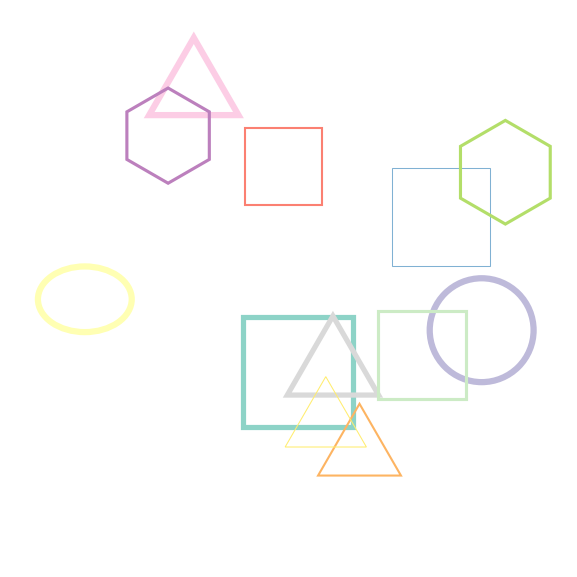[{"shape": "square", "thickness": 2.5, "radius": 0.48, "center": [0.516, 0.355]}, {"shape": "oval", "thickness": 3, "radius": 0.41, "center": [0.147, 0.481]}, {"shape": "circle", "thickness": 3, "radius": 0.45, "center": [0.834, 0.427]}, {"shape": "square", "thickness": 1, "radius": 0.33, "center": [0.492, 0.711]}, {"shape": "square", "thickness": 0.5, "radius": 0.42, "center": [0.764, 0.623]}, {"shape": "triangle", "thickness": 1, "radius": 0.41, "center": [0.623, 0.217]}, {"shape": "hexagon", "thickness": 1.5, "radius": 0.45, "center": [0.875, 0.701]}, {"shape": "triangle", "thickness": 3, "radius": 0.45, "center": [0.336, 0.844]}, {"shape": "triangle", "thickness": 2.5, "radius": 0.46, "center": [0.577, 0.361]}, {"shape": "hexagon", "thickness": 1.5, "radius": 0.41, "center": [0.291, 0.764]}, {"shape": "square", "thickness": 1.5, "radius": 0.38, "center": [0.73, 0.385]}, {"shape": "triangle", "thickness": 0.5, "radius": 0.41, "center": [0.564, 0.266]}]